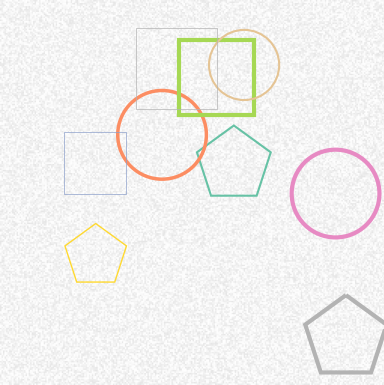[{"shape": "pentagon", "thickness": 1.5, "radius": 0.5, "center": [0.607, 0.573]}, {"shape": "circle", "thickness": 2.5, "radius": 0.58, "center": [0.421, 0.65]}, {"shape": "square", "thickness": 0.5, "radius": 0.4, "center": [0.247, 0.576]}, {"shape": "circle", "thickness": 3, "radius": 0.57, "center": [0.872, 0.497]}, {"shape": "square", "thickness": 3, "radius": 0.49, "center": [0.563, 0.799]}, {"shape": "pentagon", "thickness": 1, "radius": 0.42, "center": [0.249, 0.335]}, {"shape": "circle", "thickness": 1.5, "radius": 0.46, "center": [0.634, 0.831]}, {"shape": "pentagon", "thickness": 3, "radius": 0.56, "center": [0.899, 0.122]}, {"shape": "square", "thickness": 0.5, "radius": 0.52, "center": [0.459, 0.823]}]